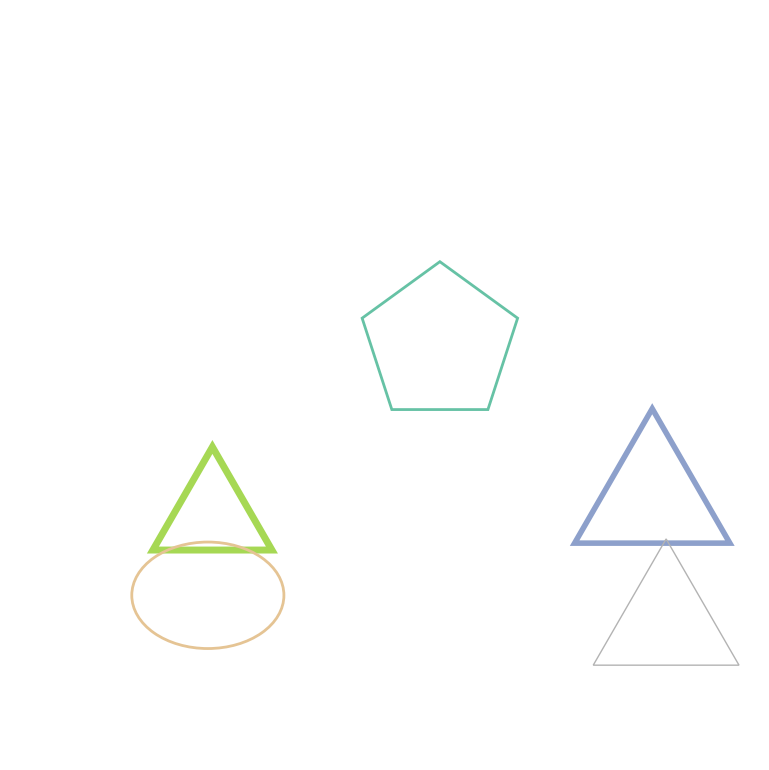[{"shape": "pentagon", "thickness": 1, "radius": 0.53, "center": [0.571, 0.554]}, {"shape": "triangle", "thickness": 2, "radius": 0.58, "center": [0.847, 0.353]}, {"shape": "triangle", "thickness": 2.5, "radius": 0.45, "center": [0.276, 0.33]}, {"shape": "oval", "thickness": 1, "radius": 0.49, "center": [0.27, 0.227]}, {"shape": "triangle", "thickness": 0.5, "radius": 0.55, "center": [0.865, 0.191]}]